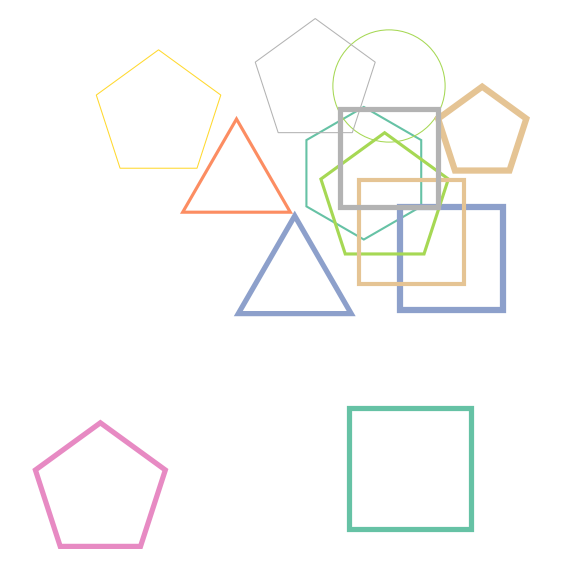[{"shape": "hexagon", "thickness": 1, "radius": 0.57, "center": [0.63, 0.699]}, {"shape": "square", "thickness": 2.5, "radius": 0.52, "center": [0.71, 0.188]}, {"shape": "triangle", "thickness": 1.5, "radius": 0.54, "center": [0.41, 0.685]}, {"shape": "square", "thickness": 3, "radius": 0.45, "center": [0.782, 0.552]}, {"shape": "triangle", "thickness": 2.5, "radius": 0.56, "center": [0.51, 0.513]}, {"shape": "pentagon", "thickness": 2.5, "radius": 0.59, "center": [0.174, 0.149]}, {"shape": "pentagon", "thickness": 1.5, "radius": 0.58, "center": [0.666, 0.653]}, {"shape": "circle", "thickness": 0.5, "radius": 0.49, "center": [0.674, 0.85]}, {"shape": "pentagon", "thickness": 0.5, "radius": 0.57, "center": [0.275, 0.8]}, {"shape": "square", "thickness": 2, "radius": 0.45, "center": [0.712, 0.597]}, {"shape": "pentagon", "thickness": 3, "radius": 0.4, "center": [0.835, 0.769]}, {"shape": "pentagon", "thickness": 0.5, "radius": 0.55, "center": [0.546, 0.858]}, {"shape": "square", "thickness": 2.5, "radius": 0.43, "center": [0.674, 0.726]}]